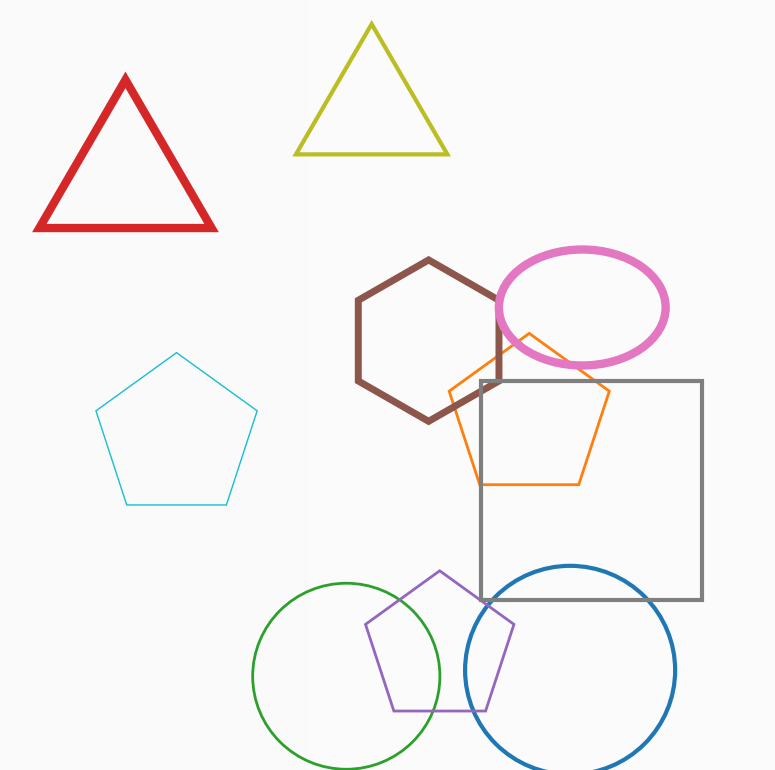[{"shape": "circle", "thickness": 1.5, "radius": 0.68, "center": [0.736, 0.13]}, {"shape": "pentagon", "thickness": 1, "radius": 0.54, "center": [0.683, 0.458]}, {"shape": "circle", "thickness": 1, "radius": 0.6, "center": [0.447, 0.122]}, {"shape": "triangle", "thickness": 3, "radius": 0.64, "center": [0.162, 0.768]}, {"shape": "pentagon", "thickness": 1, "radius": 0.5, "center": [0.567, 0.158]}, {"shape": "hexagon", "thickness": 2.5, "radius": 0.52, "center": [0.553, 0.558]}, {"shape": "oval", "thickness": 3, "radius": 0.54, "center": [0.751, 0.601]}, {"shape": "square", "thickness": 1.5, "radius": 0.71, "center": [0.763, 0.363]}, {"shape": "triangle", "thickness": 1.5, "radius": 0.56, "center": [0.48, 0.856]}, {"shape": "pentagon", "thickness": 0.5, "radius": 0.55, "center": [0.228, 0.433]}]